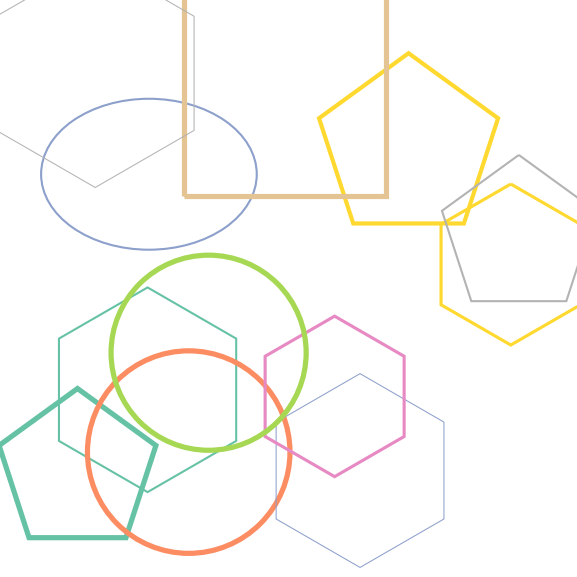[{"shape": "hexagon", "thickness": 1, "radius": 0.89, "center": [0.256, 0.324]}, {"shape": "pentagon", "thickness": 2.5, "radius": 0.71, "center": [0.134, 0.184]}, {"shape": "circle", "thickness": 2.5, "radius": 0.88, "center": [0.327, 0.216]}, {"shape": "hexagon", "thickness": 0.5, "radius": 0.84, "center": [0.623, 0.184]}, {"shape": "oval", "thickness": 1, "radius": 0.93, "center": [0.258, 0.697]}, {"shape": "hexagon", "thickness": 1.5, "radius": 0.69, "center": [0.579, 0.313]}, {"shape": "circle", "thickness": 2.5, "radius": 0.84, "center": [0.361, 0.388]}, {"shape": "pentagon", "thickness": 2, "radius": 0.81, "center": [0.707, 0.744]}, {"shape": "hexagon", "thickness": 1.5, "radius": 0.7, "center": [0.884, 0.541]}, {"shape": "square", "thickness": 2.5, "radius": 0.88, "center": [0.494, 0.834]}, {"shape": "hexagon", "thickness": 0.5, "radius": 0.99, "center": [0.165, 0.872]}, {"shape": "pentagon", "thickness": 1, "radius": 0.7, "center": [0.898, 0.591]}]